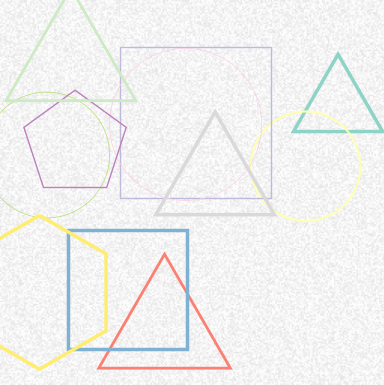[{"shape": "triangle", "thickness": 2.5, "radius": 0.67, "center": [0.878, 0.725]}, {"shape": "circle", "thickness": 1.5, "radius": 0.71, "center": [0.794, 0.568]}, {"shape": "square", "thickness": 1, "radius": 0.98, "center": [0.509, 0.681]}, {"shape": "triangle", "thickness": 2, "radius": 0.99, "center": [0.427, 0.142]}, {"shape": "square", "thickness": 2.5, "radius": 0.77, "center": [0.331, 0.249]}, {"shape": "circle", "thickness": 0.5, "radius": 0.82, "center": [0.121, 0.597]}, {"shape": "circle", "thickness": 0.5, "radius": 0.99, "center": [0.482, 0.677]}, {"shape": "triangle", "thickness": 2.5, "radius": 0.89, "center": [0.559, 0.531]}, {"shape": "pentagon", "thickness": 1, "radius": 0.7, "center": [0.195, 0.626]}, {"shape": "triangle", "thickness": 2, "radius": 0.97, "center": [0.184, 0.836]}, {"shape": "hexagon", "thickness": 2.5, "radius": 1.0, "center": [0.103, 0.241]}]